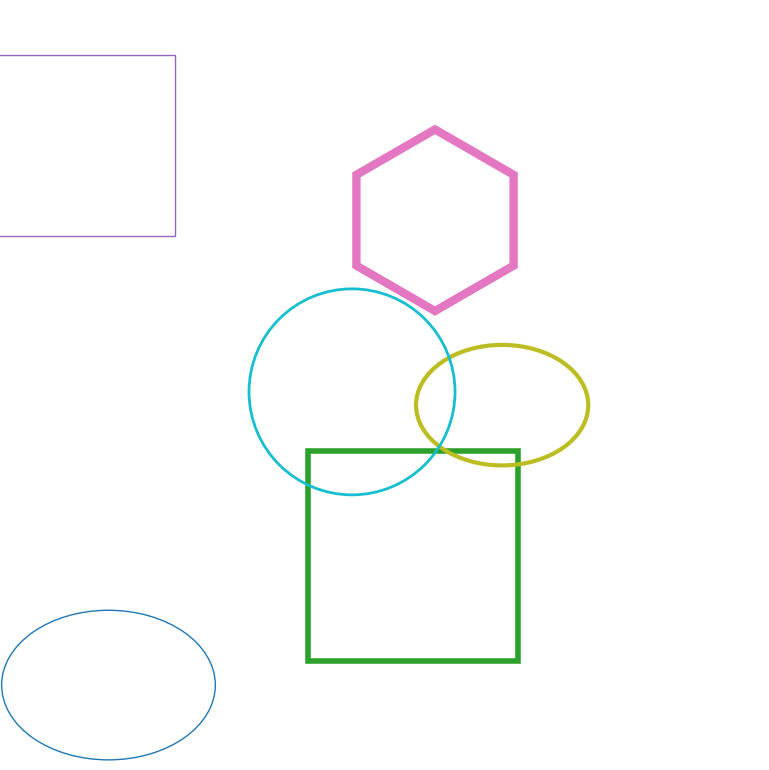[{"shape": "oval", "thickness": 0.5, "radius": 0.69, "center": [0.141, 0.11]}, {"shape": "square", "thickness": 2, "radius": 0.68, "center": [0.537, 0.277]}, {"shape": "square", "thickness": 0.5, "radius": 0.59, "center": [0.11, 0.811]}, {"shape": "hexagon", "thickness": 3, "radius": 0.59, "center": [0.565, 0.714]}, {"shape": "oval", "thickness": 1.5, "radius": 0.56, "center": [0.652, 0.474]}, {"shape": "circle", "thickness": 1, "radius": 0.67, "center": [0.457, 0.491]}]